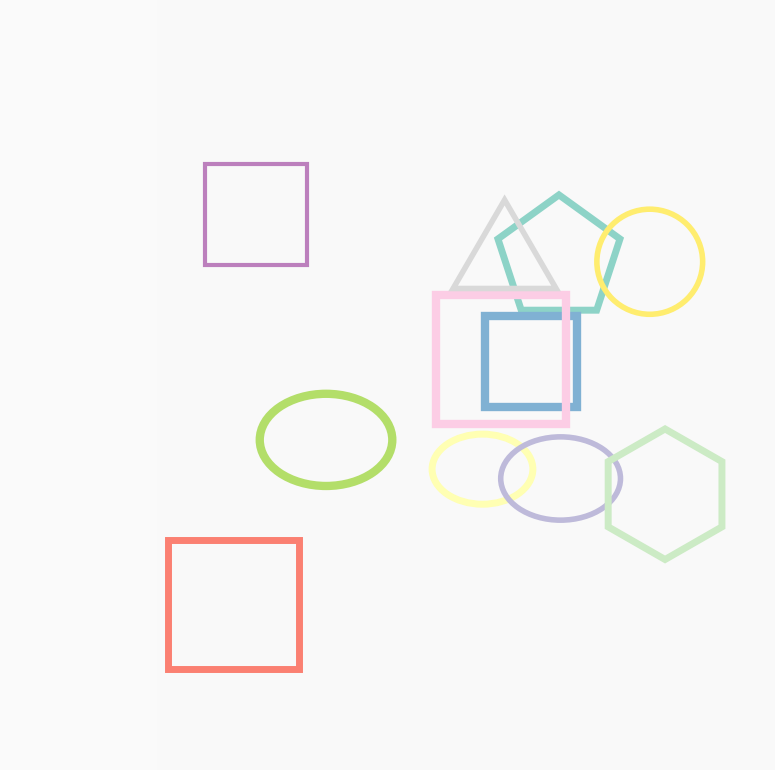[{"shape": "pentagon", "thickness": 2.5, "radius": 0.41, "center": [0.721, 0.664]}, {"shape": "oval", "thickness": 2.5, "radius": 0.33, "center": [0.623, 0.391]}, {"shape": "oval", "thickness": 2, "radius": 0.39, "center": [0.723, 0.379]}, {"shape": "square", "thickness": 2.5, "radius": 0.42, "center": [0.301, 0.215]}, {"shape": "square", "thickness": 3, "radius": 0.3, "center": [0.685, 0.53]}, {"shape": "oval", "thickness": 3, "radius": 0.43, "center": [0.421, 0.429]}, {"shape": "square", "thickness": 3, "radius": 0.42, "center": [0.646, 0.533]}, {"shape": "triangle", "thickness": 2, "radius": 0.38, "center": [0.651, 0.664]}, {"shape": "square", "thickness": 1.5, "radius": 0.33, "center": [0.33, 0.721]}, {"shape": "hexagon", "thickness": 2.5, "radius": 0.42, "center": [0.858, 0.358]}, {"shape": "circle", "thickness": 2, "radius": 0.34, "center": [0.838, 0.66]}]